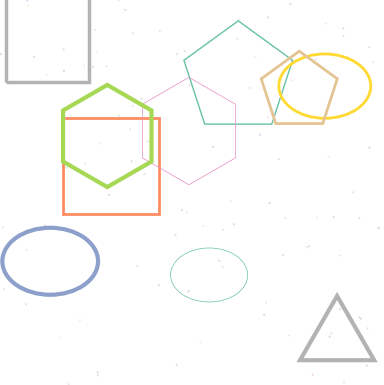[{"shape": "oval", "thickness": 0.5, "radius": 0.5, "center": [0.543, 0.286]}, {"shape": "pentagon", "thickness": 1, "radius": 0.74, "center": [0.619, 0.798]}, {"shape": "square", "thickness": 2, "radius": 0.62, "center": [0.288, 0.57]}, {"shape": "oval", "thickness": 3, "radius": 0.62, "center": [0.13, 0.321]}, {"shape": "hexagon", "thickness": 0.5, "radius": 0.7, "center": [0.491, 0.66]}, {"shape": "hexagon", "thickness": 3, "radius": 0.66, "center": [0.279, 0.647]}, {"shape": "oval", "thickness": 2, "radius": 0.6, "center": [0.844, 0.776]}, {"shape": "pentagon", "thickness": 2, "radius": 0.52, "center": [0.777, 0.763]}, {"shape": "square", "thickness": 2.5, "radius": 0.54, "center": [0.123, 0.896]}, {"shape": "triangle", "thickness": 3, "radius": 0.56, "center": [0.876, 0.12]}]